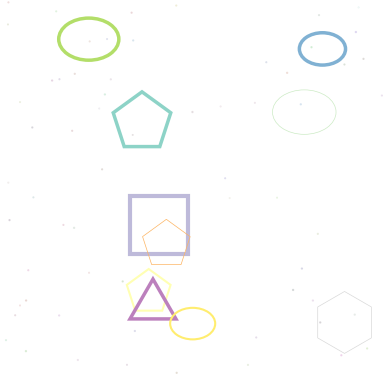[{"shape": "pentagon", "thickness": 2.5, "radius": 0.39, "center": [0.369, 0.683]}, {"shape": "pentagon", "thickness": 1.5, "radius": 0.3, "center": [0.386, 0.241]}, {"shape": "square", "thickness": 3, "radius": 0.38, "center": [0.413, 0.415]}, {"shape": "oval", "thickness": 2.5, "radius": 0.3, "center": [0.838, 0.873]}, {"shape": "pentagon", "thickness": 0.5, "radius": 0.32, "center": [0.432, 0.365]}, {"shape": "oval", "thickness": 2.5, "radius": 0.39, "center": [0.231, 0.898]}, {"shape": "hexagon", "thickness": 0.5, "radius": 0.4, "center": [0.895, 0.162]}, {"shape": "triangle", "thickness": 2.5, "radius": 0.34, "center": [0.397, 0.206]}, {"shape": "oval", "thickness": 0.5, "radius": 0.41, "center": [0.79, 0.709]}, {"shape": "oval", "thickness": 1.5, "radius": 0.29, "center": [0.5, 0.159]}]